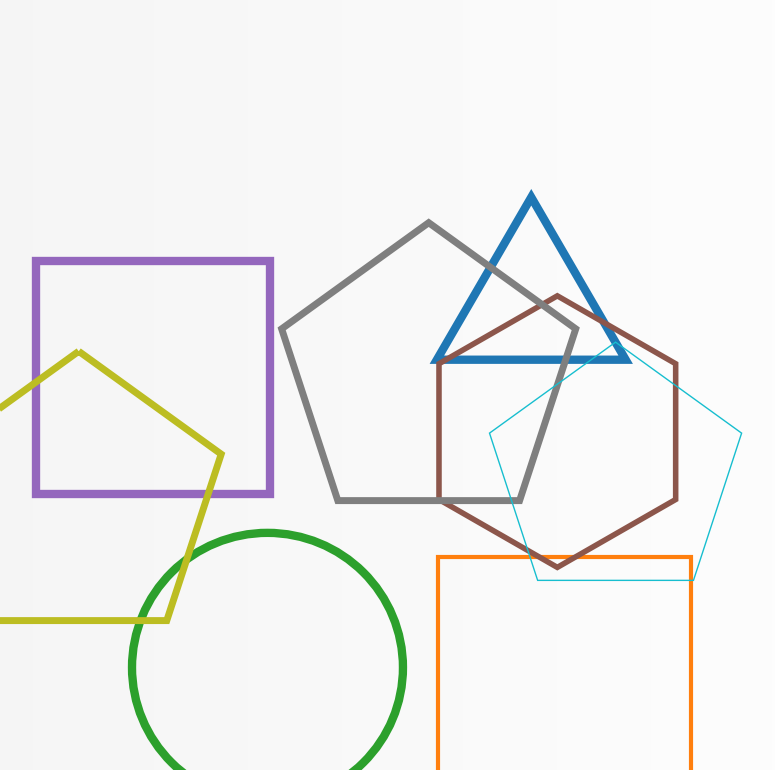[{"shape": "triangle", "thickness": 3, "radius": 0.7, "center": [0.686, 0.603]}, {"shape": "square", "thickness": 1.5, "radius": 0.82, "center": [0.729, 0.113]}, {"shape": "circle", "thickness": 3, "radius": 0.87, "center": [0.345, 0.133]}, {"shape": "square", "thickness": 3, "radius": 0.76, "center": [0.197, 0.509]}, {"shape": "hexagon", "thickness": 2, "radius": 0.88, "center": [0.719, 0.439]}, {"shape": "pentagon", "thickness": 2.5, "radius": 1.0, "center": [0.553, 0.511]}, {"shape": "pentagon", "thickness": 2.5, "radius": 0.97, "center": [0.102, 0.35]}, {"shape": "pentagon", "thickness": 0.5, "radius": 0.86, "center": [0.794, 0.385]}]